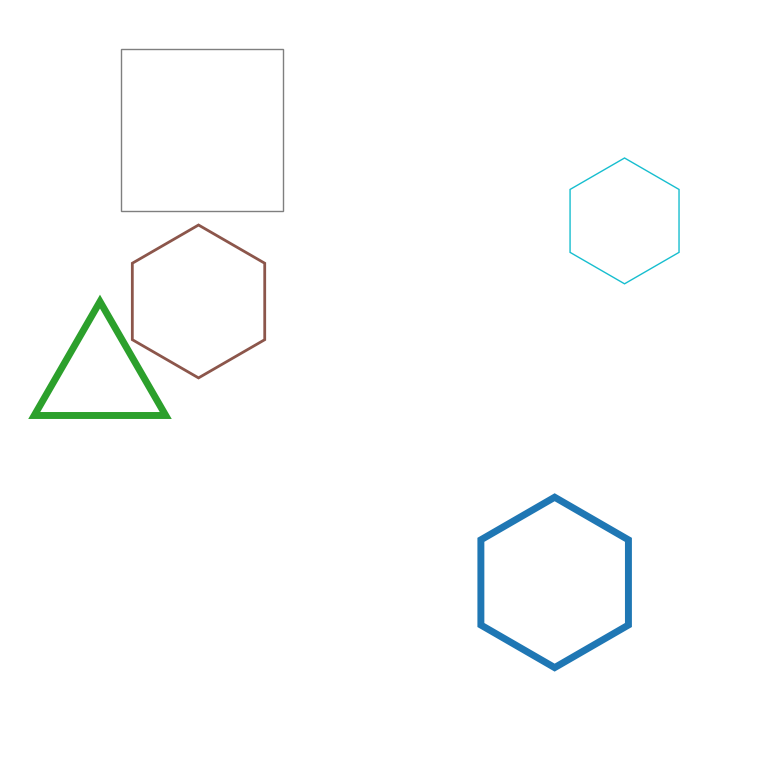[{"shape": "hexagon", "thickness": 2.5, "radius": 0.55, "center": [0.72, 0.244]}, {"shape": "triangle", "thickness": 2.5, "radius": 0.49, "center": [0.13, 0.51]}, {"shape": "hexagon", "thickness": 1, "radius": 0.5, "center": [0.258, 0.608]}, {"shape": "square", "thickness": 0.5, "radius": 0.52, "center": [0.262, 0.831]}, {"shape": "hexagon", "thickness": 0.5, "radius": 0.41, "center": [0.811, 0.713]}]